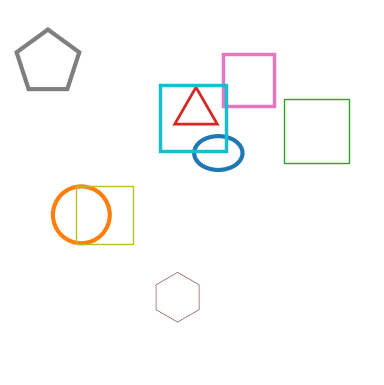[{"shape": "oval", "thickness": 3, "radius": 0.31, "center": [0.567, 0.603]}, {"shape": "circle", "thickness": 3, "radius": 0.37, "center": [0.211, 0.442]}, {"shape": "square", "thickness": 1, "radius": 0.42, "center": [0.821, 0.66]}, {"shape": "triangle", "thickness": 2, "radius": 0.32, "center": [0.509, 0.709]}, {"shape": "hexagon", "thickness": 0.5, "radius": 0.32, "center": [0.461, 0.228]}, {"shape": "square", "thickness": 2.5, "radius": 0.34, "center": [0.645, 0.791]}, {"shape": "pentagon", "thickness": 3, "radius": 0.43, "center": [0.125, 0.838]}, {"shape": "square", "thickness": 1, "radius": 0.37, "center": [0.271, 0.441]}, {"shape": "square", "thickness": 2.5, "radius": 0.43, "center": [0.502, 0.693]}]